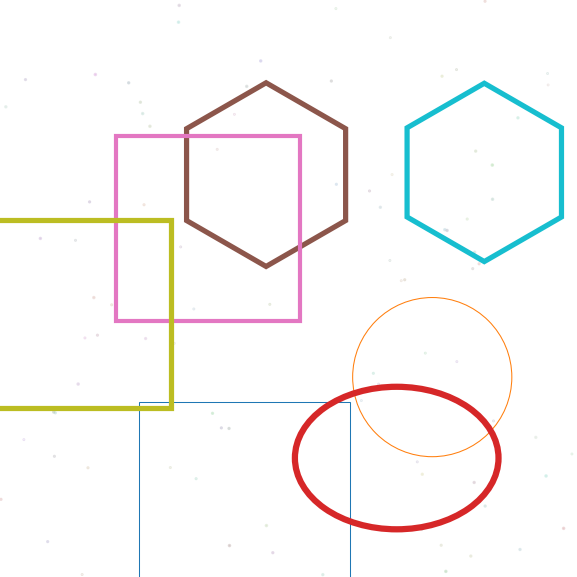[{"shape": "square", "thickness": 0.5, "radius": 0.91, "center": [0.423, 0.121]}, {"shape": "circle", "thickness": 0.5, "radius": 0.69, "center": [0.748, 0.346]}, {"shape": "oval", "thickness": 3, "radius": 0.88, "center": [0.687, 0.206]}, {"shape": "hexagon", "thickness": 2.5, "radius": 0.8, "center": [0.461, 0.697]}, {"shape": "square", "thickness": 2, "radius": 0.8, "center": [0.36, 0.604]}, {"shape": "square", "thickness": 2.5, "radius": 0.81, "center": [0.133, 0.456]}, {"shape": "hexagon", "thickness": 2.5, "radius": 0.77, "center": [0.839, 0.701]}]